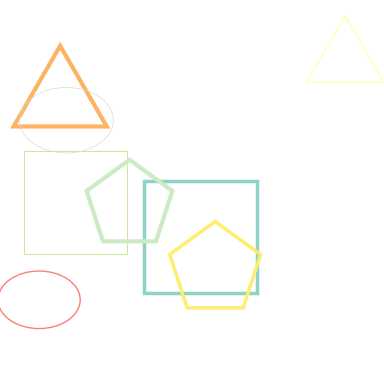[{"shape": "square", "thickness": 2.5, "radius": 0.73, "center": [0.52, 0.384]}, {"shape": "triangle", "thickness": 1, "radius": 0.57, "center": [0.897, 0.844]}, {"shape": "oval", "thickness": 1, "radius": 0.53, "center": [0.102, 0.221]}, {"shape": "triangle", "thickness": 3, "radius": 0.7, "center": [0.156, 0.741]}, {"shape": "square", "thickness": 0.5, "radius": 0.67, "center": [0.197, 0.475]}, {"shape": "oval", "thickness": 0.5, "radius": 0.61, "center": [0.173, 0.688]}, {"shape": "pentagon", "thickness": 3, "radius": 0.59, "center": [0.336, 0.468]}, {"shape": "pentagon", "thickness": 2.5, "radius": 0.62, "center": [0.559, 0.301]}]